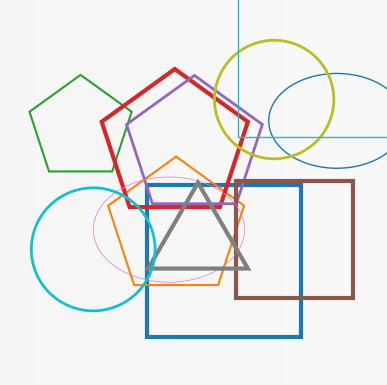[{"shape": "square", "thickness": 3, "radius": 0.99, "center": [0.579, 0.322]}, {"shape": "oval", "thickness": 1, "radius": 0.88, "center": [0.869, 0.686]}, {"shape": "pentagon", "thickness": 1.5, "radius": 0.92, "center": [0.455, 0.409]}, {"shape": "pentagon", "thickness": 1.5, "radius": 0.69, "center": [0.208, 0.667]}, {"shape": "pentagon", "thickness": 3, "radius": 0.99, "center": [0.451, 0.622]}, {"shape": "pentagon", "thickness": 2, "radius": 0.92, "center": [0.502, 0.62]}, {"shape": "square", "thickness": 3, "radius": 0.76, "center": [0.76, 0.378]}, {"shape": "oval", "thickness": 0.5, "radius": 0.98, "center": [0.436, 0.404]}, {"shape": "triangle", "thickness": 3, "radius": 0.74, "center": [0.511, 0.377]}, {"shape": "circle", "thickness": 2, "radius": 0.77, "center": [0.708, 0.741]}, {"shape": "circle", "thickness": 2, "radius": 0.8, "center": [0.241, 0.352]}, {"shape": "square", "thickness": 1, "radius": 1.0, "center": [0.814, 0.844]}]